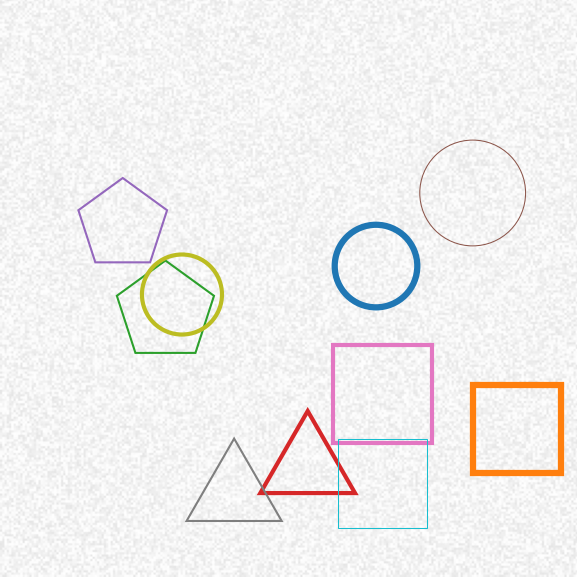[{"shape": "circle", "thickness": 3, "radius": 0.36, "center": [0.651, 0.538]}, {"shape": "square", "thickness": 3, "radius": 0.38, "center": [0.895, 0.256]}, {"shape": "pentagon", "thickness": 1, "radius": 0.44, "center": [0.286, 0.46]}, {"shape": "triangle", "thickness": 2, "radius": 0.47, "center": [0.533, 0.193]}, {"shape": "pentagon", "thickness": 1, "radius": 0.4, "center": [0.213, 0.61]}, {"shape": "circle", "thickness": 0.5, "radius": 0.46, "center": [0.818, 0.665]}, {"shape": "square", "thickness": 2, "radius": 0.43, "center": [0.662, 0.317]}, {"shape": "triangle", "thickness": 1, "radius": 0.48, "center": [0.405, 0.145]}, {"shape": "circle", "thickness": 2, "radius": 0.35, "center": [0.315, 0.489]}, {"shape": "square", "thickness": 0.5, "radius": 0.39, "center": [0.663, 0.162]}]